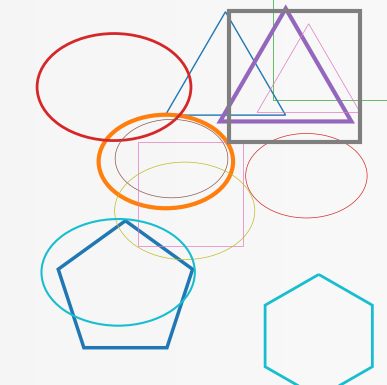[{"shape": "triangle", "thickness": 1, "radius": 0.89, "center": [0.582, 0.79]}, {"shape": "pentagon", "thickness": 2.5, "radius": 0.91, "center": [0.324, 0.244]}, {"shape": "oval", "thickness": 3, "radius": 0.87, "center": [0.428, 0.581]}, {"shape": "square", "thickness": 0.5, "radius": 0.77, "center": [0.858, 0.893]}, {"shape": "oval", "thickness": 0.5, "radius": 0.78, "center": [0.791, 0.544]}, {"shape": "oval", "thickness": 2, "radius": 0.99, "center": [0.294, 0.774]}, {"shape": "triangle", "thickness": 3, "radius": 0.98, "center": [0.737, 0.782]}, {"shape": "oval", "thickness": 0.5, "radius": 0.73, "center": [0.443, 0.588]}, {"shape": "square", "thickness": 0.5, "radius": 0.68, "center": [0.49, 0.496]}, {"shape": "triangle", "thickness": 0.5, "radius": 0.77, "center": [0.797, 0.785]}, {"shape": "square", "thickness": 3, "radius": 0.85, "center": [0.76, 0.801]}, {"shape": "oval", "thickness": 0.5, "radius": 0.9, "center": [0.477, 0.452]}, {"shape": "oval", "thickness": 1.5, "radius": 0.99, "center": [0.305, 0.293]}, {"shape": "hexagon", "thickness": 2, "radius": 0.8, "center": [0.823, 0.127]}]